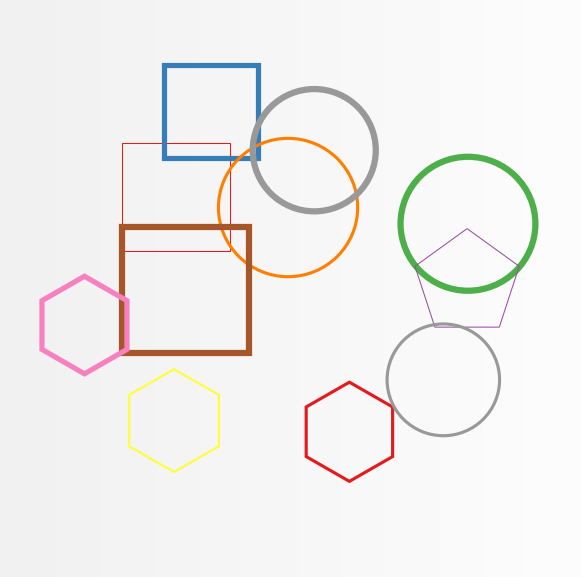[{"shape": "hexagon", "thickness": 1.5, "radius": 0.43, "center": [0.601, 0.251]}, {"shape": "square", "thickness": 0.5, "radius": 0.47, "center": [0.303, 0.658]}, {"shape": "square", "thickness": 2.5, "radius": 0.4, "center": [0.363, 0.806]}, {"shape": "circle", "thickness": 3, "radius": 0.58, "center": [0.805, 0.612]}, {"shape": "pentagon", "thickness": 0.5, "radius": 0.47, "center": [0.804, 0.509]}, {"shape": "circle", "thickness": 1.5, "radius": 0.6, "center": [0.496, 0.64]}, {"shape": "hexagon", "thickness": 1, "radius": 0.45, "center": [0.299, 0.271]}, {"shape": "square", "thickness": 3, "radius": 0.55, "center": [0.319, 0.498]}, {"shape": "hexagon", "thickness": 2.5, "radius": 0.42, "center": [0.145, 0.436]}, {"shape": "circle", "thickness": 3, "radius": 0.53, "center": [0.541, 0.739]}, {"shape": "circle", "thickness": 1.5, "radius": 0.48, "center": [0.763, 0.341]}]